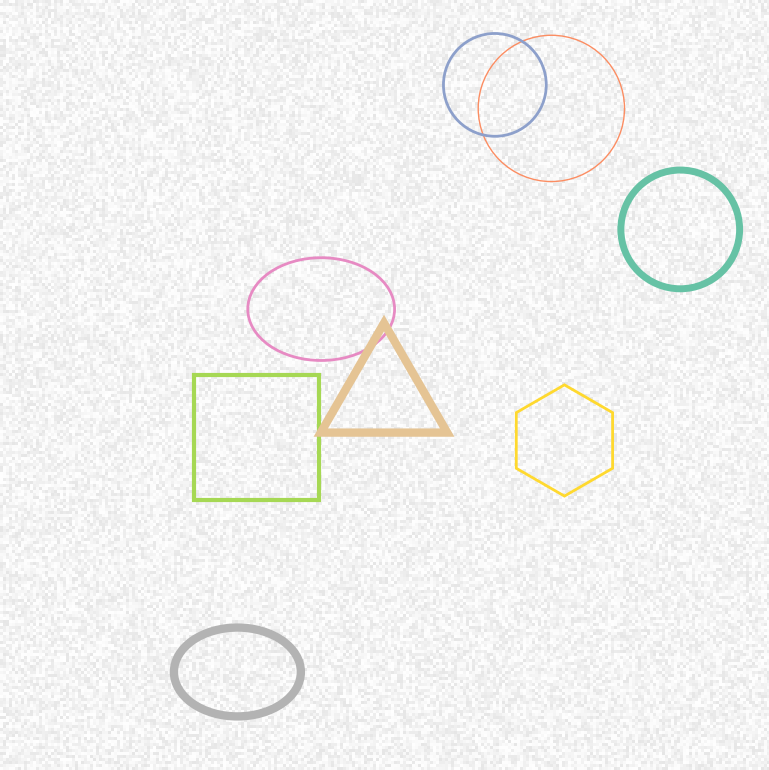[{"shape": "circle", "thickness": 2.5, "radius": 0.39, "center": [0.883, 0.702]}, {"shape": "circle", "thickness": 0.5, "radius": 0.47, "center": [0.716, 0.859]}, {"shape": "circle", "thickness": 1, "radius": 0.33, "center": [0.643, 0.89]}, {"shape": "oval", "thickness": 1, "radius": 0.48, "center": [0.417, 0.599]}, {"shape": "square", "thickness": 1.5, "radius": 0.41, "center": [0.333, 0.432]}, {"shape": "hexagon", "thickness": 1, "radius": 0.36, "center": [0.733, 0.428]}, {"shape": "triangle", "thickness": 3, "radius": 0.47, "center": [0.499, 0.486]}, {"shape": "oval", "thickness": 3, "radius": 0.41, "center": [0.308, 0.127]}]